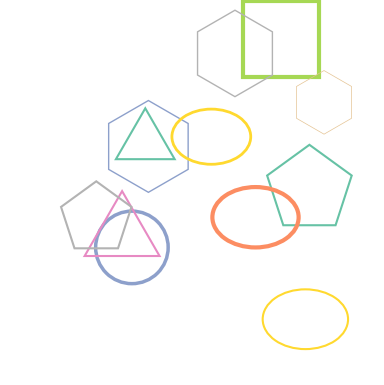[{"shape": "triangle", "thickness": 1.5, "radius": 0.44, "center": [0.377, 0.631]}, {"shape": "pentagon", "thickness": 1.5, "radius": 0.58, "center": [0.804, 0.508]}, {"shape": "oval", "thickness": 3, "radius": 0.56, "center": [0.664, 0.436]}, {"shape": "circle", "thickness": 2.5, "radius": 0.47, "center": [0.343, 0.357]}, {"shape": "hexagon", "thickness": 1, "radius": 0.6, "center": [0.385, 0.62]}, {"shape": "triangle", "thickness": 1.5, "radius": 0.56, "center": [0.317, 0.391]}, {"shape": "square", "thickness": 3, "radius": 0.49, "center": [0.73, 0.899]}, {"shape": "oval", "thickness": 2, "radius": 0.51, "center": [0.549, 0.645]}, {"shape": "oval", "thickness": 1.5, "radius": 0.55, "center": [0.793, 0.171]}, {"shape": "hexagon", "thickness": 0.5, "radius": 0.41, "center": [0.842, 0.734]}, {"shape": "pentagon", "thickness": 1.5, "radius": 0.48, "center": [0.25, 0.433]}, {"shape": "hexagon", "thickness": 1, "radius": 0.56, "center": [0.61, 0.861]}]